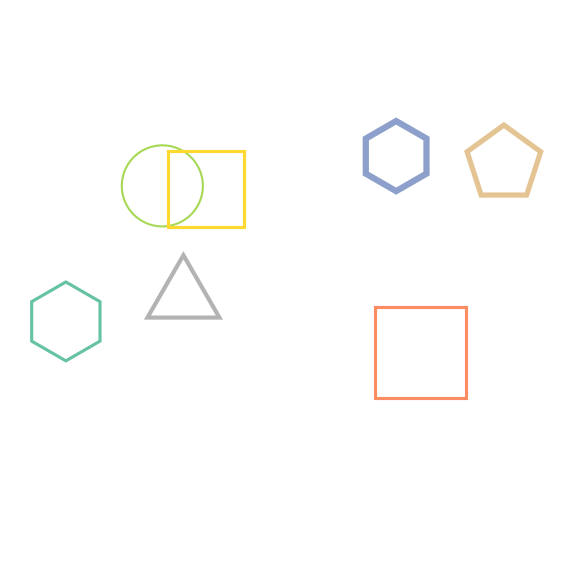[{"shape": "hexagon", "thickness": 1.5, "radius": 0.34, "center": [0.114, 0.443]}, {"shape": "square", "thickness": 1.5, "radius": 0.39, "center": [0.729, 0.389]}, {"shape": "hexagon", "thickness": 3, "radius": 0.3, "center": [0.686, 0.729]}, {"shape": "circle", "thickness": 1, "radius": 0.35, "center": [0.281, 0.677]}, {"shape": "square", "thickness": 1.5, "radius": 0.33, "center": [0.357, 0.672]}, {"shape": "pentagon", "thickness": 2.5, "radius": 0.34, "center": [0.873, 0.716]}, {"shape": "triangle", "thickness": 2, "radius": 0.36, "center": [0.318, 0.485]}]